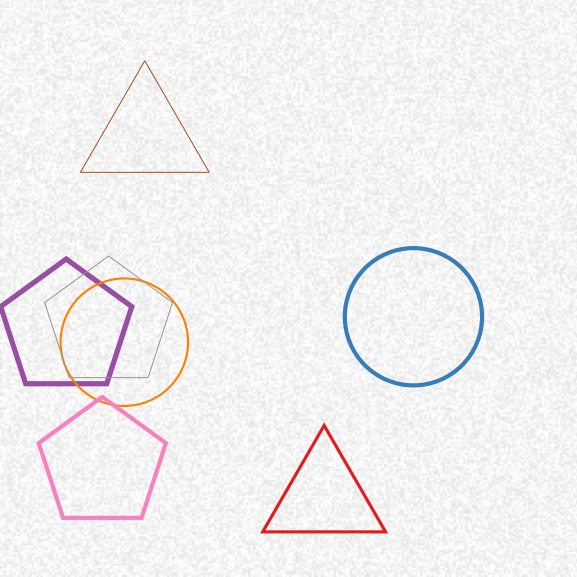[{"shape": "triangle", "thickness": 1.5, "radius": 0.61, "center": [0.561, 0.14]}, {"shape": "circle", "thickness": 2, "radius": 0.59, "center": [0.716, 0.451]}, {"shape": "pentagon", "thickness": 2.5, "radius": 0.6, "center": [0.115, 0.431]}, {"shape": "circle", "thickness": 1, "radius": 0.55, "center": [0.215, 0.407]}, {"shape": "triangle", "thickness": 0.5, "radius": 0.64, "center": [0.251, 0.765]}, {"shape": "pentagon", "thickness": 2, "radius": 0.58, "center": [0.177, 0.196]}, {"shape": "pentagon", "thickness": 0.5, "radius": 0.58, "center": [0.188, 0.439]}]